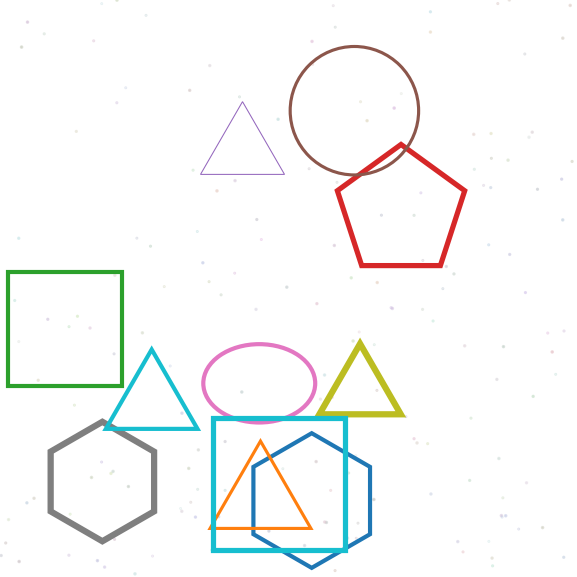[{"shape": "hexagon", "thickness": 2, "radius": 0.58, "center": [0.54, 0.132]}, {"shape": "triangle", "thickness": 1.5, "radius": 0.5, "center": [0.451, 0.135]}, {"shape": "square", "thickness": 2, "radius": 0.49, "center": [0.113, 0.429]}, {"shape": "pentagon", "thickness": 2.5, "radius": 0.58, "center": [0.694, 0.633]}, {"shape": "triangle", "thickness": 0.5, "radius": 0.42, "center": [0.42, 0.739]}, {"shape": "circle", "thickness": 1.5, "radius": 0.56, "center": [0.614, 0.807]}, {"shape": "oval", "thickness": 2, "radius": 0.48, "center": [0.449, 0.335]}, {"shape": "hexagon", "thickness": 3, "radius": 0.52, "center": [0.177, 0.165]}, {"shape": "triangle", "thickness": 3, "radius": 0.41, "center": [0.623, 0.322]}, {"shape": "square", "thickness": 2.5, "radius": 0.57, "center": [0.483, 0.161]}, {"shape": "triangle", "thickness": 2, "radius": 0.46, "center": [0.263, 0.302]}]